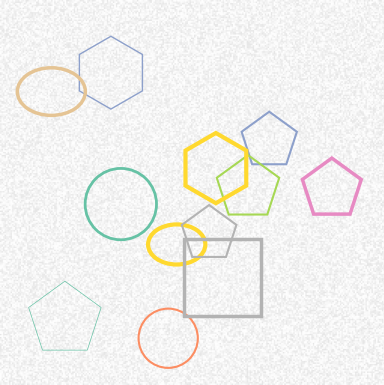[{"shape": "pentagon", "thickness": 0.5, "radius": 0.49, "center": [0.169, 0.171]}, {"shape": "circle", "thickness": 2, "radius": 0.46, "center": [0.314, 0.47]}, {"shape": "circle", "thickness": 1.5, "radius": 0.38, "center": [0.437, 0.121]}, {"shape": "hexagon", "thickness": 1, "radius": 0.47, "center": [0.288, 0.811]}, {"shape": "pentagon", "thickness": 1.5, "radius": 0.38, "center": [0.699, 0.634]}, {"shape": "pentagon", "thickness": 2.5, "radius": 0.4, "center": [0.862, 0.509]}, {"shape": "pentagon", "thickness": 1.5, "radius": 0.43, "center": [0.644, 0.512]}, {"shape": "hexagon", "thickness": 3, "radius": 0.46, "center": [0.561, 0.563]}, {"shape": "oval", "thickness": 3, "radius": 0.37, "center": [0.459, 0.365]}, {"shape": "oval", "thickness": 2.5, "radius": 0.44, "center": [0.133, 0.762]}, {"shape": "square", "thickness": 2.5, "radius": 0.5, "center": [0.578, 0.279]}, {"shape": "pentagon", "thickness": 1.5, "radius": 0.37, "center": [0.543, 0.393]}]